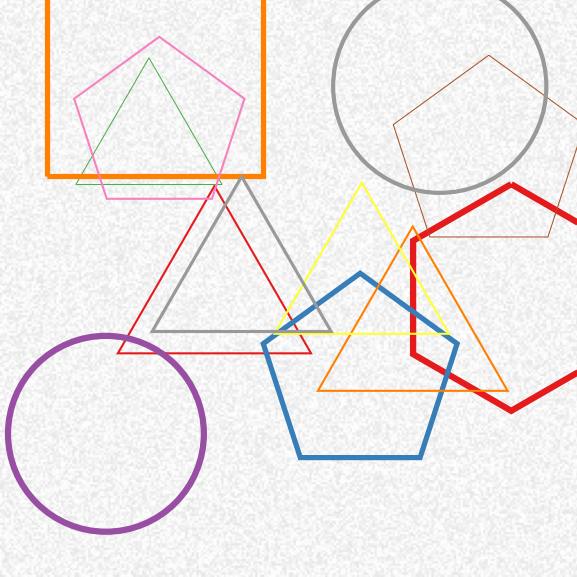[{"shape": "triangle", "thickness": 1, "radius": 0.97, "center": [0.371, 0.484]}, {"shape": "hexagon", "thickness": 3, "radius": 0.98, "center": [0.885, 0.484]}, {"shape": "pentagon", "thickness": 2.5, "radius": 0.88, "center": [0.624, 0.35]}, {"shape": "triangle", "thickness": 0.5, "radius": 0.73, "center": [0.258, 0.753]}, {"shape": "circle", "thickness": 3, "radius": 0.85, "center": [0.183, 0.248]}, {"shape": "square", "thickness": 2.5, "radius": 0.94, "center": [0.269, 0.882]}, {"shape": "triangle", "thickness": 1, "radius": 0.95, "center": [0.715, 0.417]}, {"shape": "triangle", "thickness": 1, "radius": 0.87, "center": [0.627, 0.508]}, {"shape": "pentagon", "thickness": 0.5, "radius": 0.87, "center": [0.846, 0.73]}, {"shape": "pentagon", "thickness": 1, "radius": 0.78, "center": [0.276, 0.78]}, {"shape": "triangle", "thickness": 1.5, "radius": 0.89, "center": [0.418, 0.515]}, {"shape": "circle", "thickness": 2, "radius": 0.92, "center": [0.761, 0.85]}]